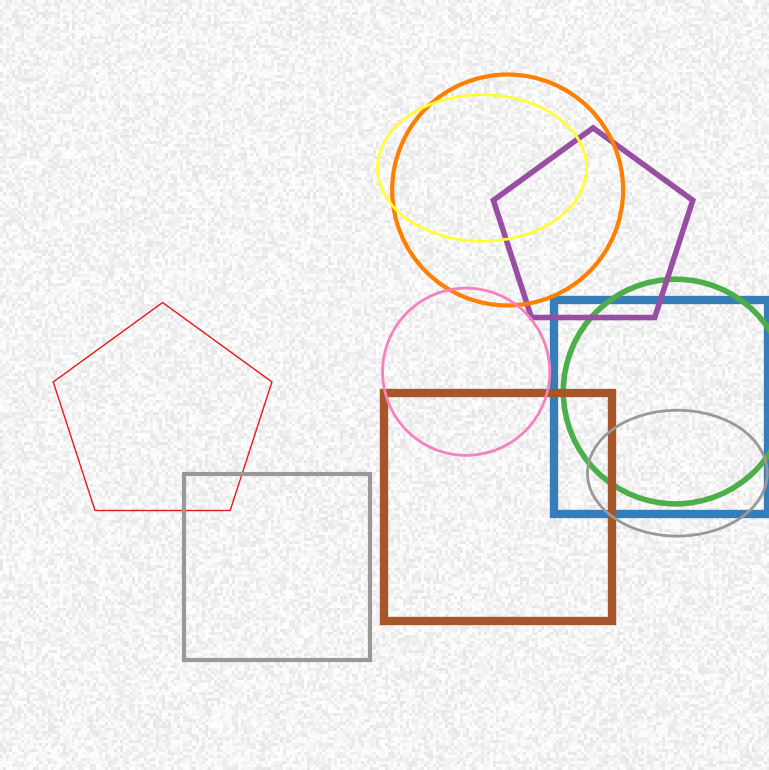[{"shape": "pentagon", "thickness": 0.5, "radius": 0.75, "center": [0.211, 0.458]}, {"shape": "square", "thickness": 3, "radius": 0.69, "center": [0.859, 0.471]}, {"shape": "circle", "thickness": 2, "radius": 0.73, "center": [0.877, 0.491]}, {"shape": "pentagon", "thickness": 2, "radius": 0.68, "center": [0.77, 0.698]}, {"shape": "circle", "thickness": 1.5, "radius": 0.75, "center": [0.659, 0.753]}, {"shape": "oval", "thickness": 1, "radius": 0.68, "center": [0.626, 0.782]}, {"shape": "square", "thickness": 3, "radius": 0.74, "center": [0.646, 0.341]}, {"shape": "circle", "thickness": 1, "radius": 0.54, "center": [0.605, 0.517]}, {"shape": "oval", "thickness": 1, "radius": 0.58, "center": [0.88, 0.386]}, {"shape": "square", "thickness": 1.5, "radius": 0.6, "center": [0.36, 0.264]}]